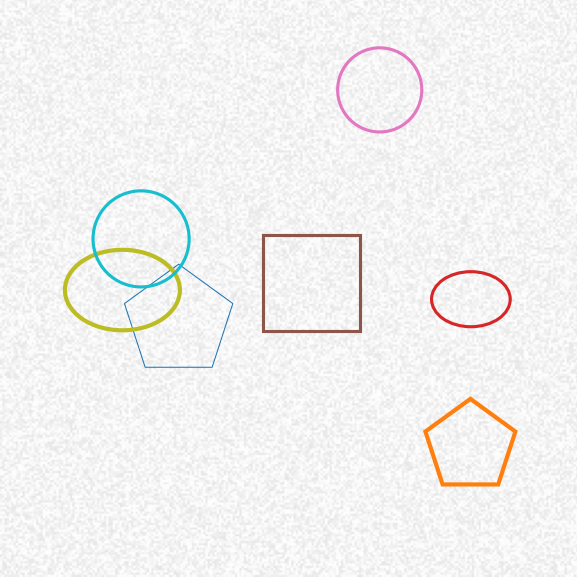[{"shape": "pentagon", "thickness": 0.5, "radius": 0.49, "center": [0.309, 0.443]}, {"shape": "pentagon", "thickness": 2, "radius": 0.41, "center": [0.815, 0.227]}, {"shape": "oval", "thickness": 1.5, "radius": 0.34, "center": [0.815, 0.481]}, {"shape": "square", "thickness": 1.5, "radius": 0.42, "center": [0.54, 0.509]}, {"shape": "circle", "thickness": 1.5, "radius": 0.36, "center": [0.658, 0.843]}, {"shape": "oval", "thickness": 2, "radius": 0.5, "center": [0.212, 0.497]}, {"shape": "circle", "thickness": 1.5, "radius": 0.42, "center": [0.244, 0.585]}]